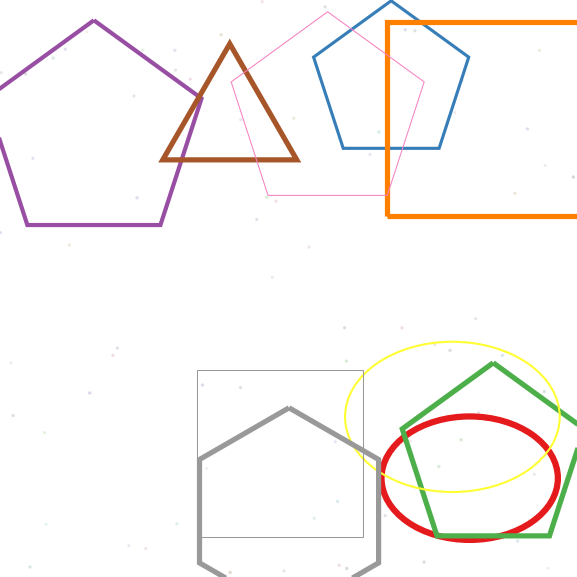[{"shape": "oval", "thickness": 3, "radius": 0.76, "center": [0.813, 0.171]}, {"shape": "pentagon", "thickness": 1.5, "radius": 0.71, "center": [0.677, 0.857]}, {"shape": "pentagon", "thickness": 2.5, "radius": 0.83, "center": [0.854, 0.205]}, {"shape": "pentagon", "thickness": 2, "radius": 0.98, "center": [0.163, 0.768]}, {"shape": "square", "thickness": 2.5, "radius": 0.84, "center": [0.838, 0.793]}, {"shape": "oval", "thickness": 1, "radius": 0.93, "center": [0.783, 0.277]}, {"shape": "triangle", "thickness": 2.5, "radius": 0.67, "center": [0.398, 0.789]}, {"shape": "pentagon", "thickness": 0.5, "radius": 0.88, "center": [0.567, 0.803]}, {"shape": "hexagon", "thickness": 2.5, "radius": 0.9, "center": [0.501, 0.114]}, {"shape": "square", "thickness": 0.5, "radius": 0.72, "center": [0.485, 0.214]}]